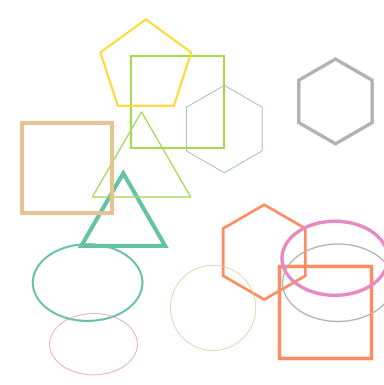[{"shape": "triangle", "thickness": 3, "radius": 0.63, "center": [0.32, 0.424]}, {"shape": "oval", "thickness": 1.5, "radius": 0.71, "center": [0.228, 0.266]}, {"shape": "square", "thickness": 2.5, "radius": 0.6, "center": [0.843, 0.189]}, {"shape": "hexagon", "thickness": 2, "radius": 0.62, "center": [0.686, 0.345]}, {"shape": "hexagon", "thickness": 0.5, "radius": 0.57, "center": [0.583, 0.665]}, {"shape": "oval", "thickness": 2.5, "radius": 0.69, "center": [0.87, 0.329]}, {"shape": "oval", "thickness": 0.5, "radius": 0.57, "center": [0.243, 0.106]}, {"shape": "triangle", "thickness": 1, "radius": 0.74, "center": [0.368, 0.562]}, {"shape": "square", "thickness": 1.5, "radius": 0.6, "center": [0.46, 0.735]}, {"shape": "pentagon", "thickness": 1.5, "radius": 0.62, "center": [0.379, 0.825]}, {"shape": "square", "thickness": 3, "radius": 0.59, "center": [0.173, 0.564]}, {"shape": "circle", "thickness": 0.5, "radius": 0.55, "center": [0.553, 0.2]}, {"shape": "hexagon", "thickness": 2.5, "radius": 0.55, "center": [0.871, 0.737]}, {"shape": "oval", "thickness": 1, "radius": 0.72, "center": [0.878, 0.266]}]